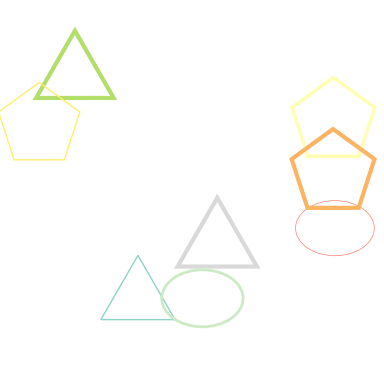[{"shape": "triangle", "thickness": 1, "radius": 0.56, "center": [0.358, 0.225]}, {"shape": "pentagon", "thickness": 2.5, "radius": 0.57, "center": [0.866, 0.686]}, {"shape": "oval", "thickness": 0.5, "radius": 0.51, "center": [0.87, 0.407]}, {"shape": "pentagon", "thickness": 3, "radius": 0.57, "center": [0.865, 0.552]}, {"shape": "triangle", "thickness": 3, "radius": 0.58, "center": [0.195, 0.804]}, {"shape": "triangle", "thickness": 3, "radius": 0.59, "center": [0.564, 0.367]}, {"shape": "oval", "thickness": 2, "radius": 0.53, "center": [0.526, 0.225]}, {"shape": "pentagon", "thickness": 1, "radius": 0.55, "center": [0.102, 0.675]}]